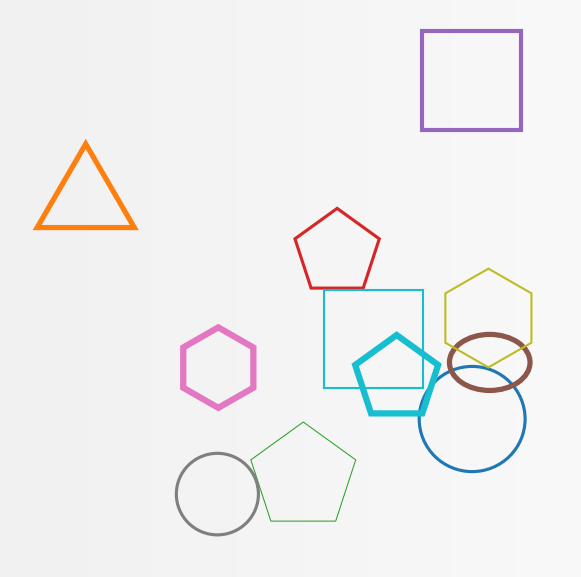[{"shape": "circle", "thickness": 1.5, "radius": 0.46, "center": [0.812, 0.274]}, {"shape": "triangle", "thickness": 2.5, "radius": 0.48, "center": [0.147, 0.653]}, {"shape": "pentagon", "thickness": 0.5, "radius": 0.47, "center": [0.522, 0.174]}, {"shape": "pentagon", "thickness": 1.5, "radius": 0.38, "center": [0.58, 0.562]}, {"shape": "square", "thickness": 2, "radius": 0.43, "center": [0.811, 0.86]}, {"shape": "oval", "thickness": 2.5, "radius": 0.35, "center": [0.843, 0.372]}, {"shape": "hexagon", "thickness": 3, "radius": 0.35, "center": [0.376, 0.363]}, {"shape": "circle", "thickness": 1.5, "radius": 0.35, "center": [0.374, 0.144]}, {"shape": "hexagon", "thickness": 1, "radius": 0.43, "center": [0.84, 0.448]}, {"shape": "pentagon", "thickness": 3, "radius": 0.38, "center": [0.682, 0.344]}, {"shape": "square", "thickness": 1, "radius": 0.43, "center": [0.643, 0.412]}]